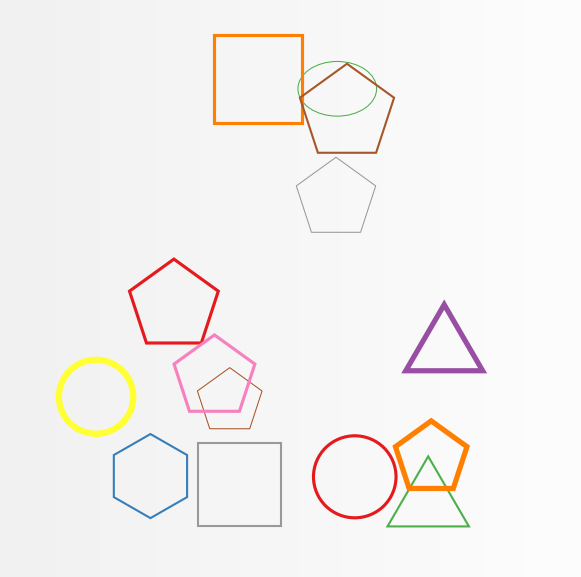[{"shape": "pentagon", "thickness": 1.5, "radius": 0.4, "center": [0.299, 0.47]}, {"shape": "circle", "thickness": 1.5, "radius": 0.36, "center": [0.61, 0.174]}, {"shape": "hexagon", "thickness": 1, "radius": 0.36, "center": [0.259, 0.175]}, {"shape": "oval", "thickness": 0.5, "radius": 0.34, "center": [0.58, 0.845]}, {"shape": "triangle", "thickness": 1, "radius": 0.4, "center": [0.737, 0.128]}, {"shape": "triangle", "thickness": 2.5, "radius": 0.38, "center": [0.764, 0.395]}, {"shape": "square", "thickness": 1.5, "radius": 0.38, "center": [0.444, 0.863]}, {"shape": "pentagon", "thickness": 2.5, "radius": 0.32, "center": [0.742, 0.206]}, {"shape": "circle", "thickness": 3, "radius": 0.32, "center": [0.165, 0.312]}, {"shape": "pentagon", "thickness": 1, "radius": 0.43, "center": [0.597, 0.804]}, {"shape": "pentagon", "thickness": 0.5, "radius": 0.29, "center": [0.395, 0.304]}, {"shape": "pentagon", "thickness": 1.5, "radius": 0.37, "center": [0.369, 0.346]}, {"shape": "square", "thickness": 1, "radius": 0.36, "center": [0.412, 0.161]}, {"shape": "pentagon", "thickness": 0.5, "radius": 0.36, "center": [0.578, 0.655]}]